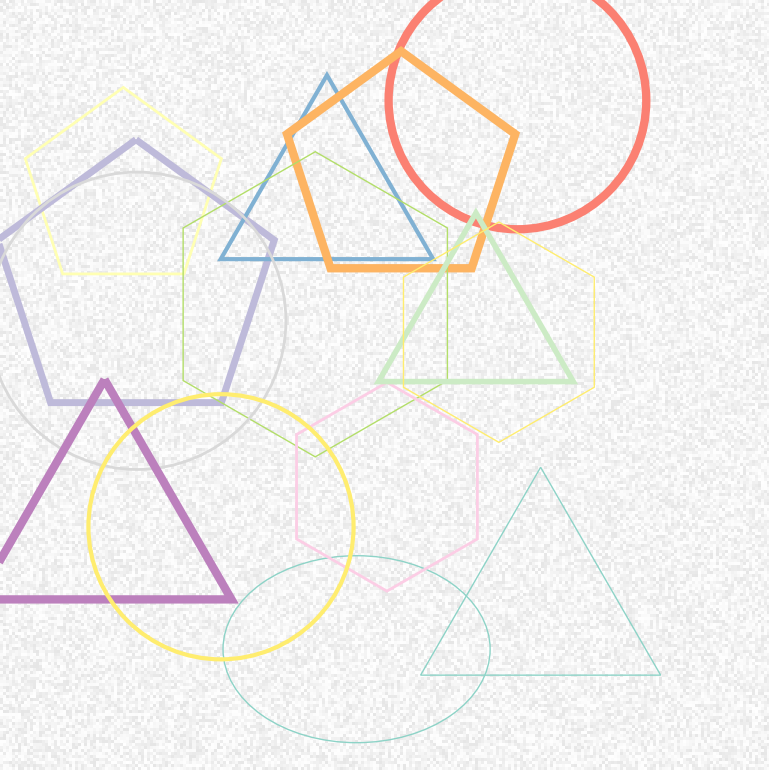[{"shape": "triangle", "thickness": 0.5, "radius": 0.9, "center": [0.702, 0.213]}, {"shape": "oval", "thickness": 0.5, "radius": 0.87, "center": [0.463, 0.157]}, {"shape": "pentagon", "thickness": 1, "radius": 0.67, "center": [0.16, 0.753]}, {"shape": "pentagon", "thickness": 2.5, "radius": 0.94, "center": [0.177, 0.63]}, {"shape": "circle", "thickness": 3, "radius": 0.84, "center": [0.672, 0.87]}, {"shape": "triangle", "thickness": 1.5, "radius": 0.8, "center": [0.425, 0.743]}, {"shape": "pentagon", "thickness": 3, "radius": 0.78, "center": [0.521, 0.778]}, {"shape": "hexagon", "thickness": 0.5, "radius": 0.99, "center": [0.409, 0.605]}, {"shape": "hexagon", "thickness": 1, "radius": 0.68, "center": [0.503, 0.368]}, {"shape": "circle", "thickness": 1, "radius": 0.97, "center": [0.178, 0.583]}, {"shape": "triangle", "thickness": 3, "radius": 0.95, "center": [0.136, 0.317]}, {"shape": "triangle", "thickness": 2, "radius": 0.73, "center": [0.618, 0.577]}, {"shape": "circle", "thickness": 1.5, "radius": 0.86, "center": [0.287, 0.316]}, {"shape": "hexagon", "thickness": 0.5, "radius": 0.72, "center": [0.648, 0.569]}]